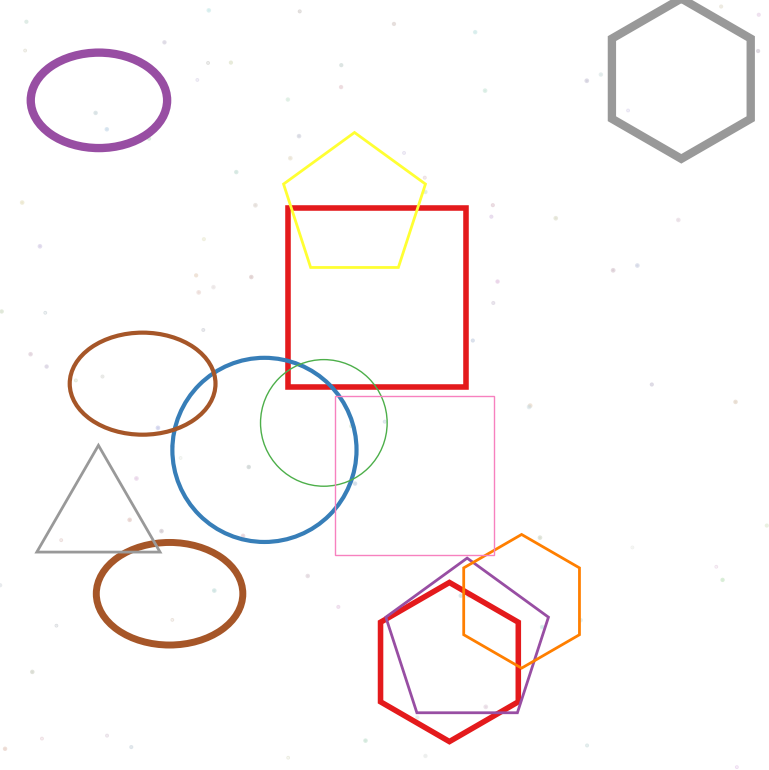[{"shape": "hexagon", "thickness": 2, "radius": 0.52, "center": [0.584, 0.14]}, {"shape": "square", "thickness": 2, "radius": 0.58, "center": [0.489, 0.614]}, {"shape": "circle", "thickness": 1.5, "radius": 0.6, "center": [0.343, 0.416]}, {"shape": "circle", "thickness": 0.5, "radius": 0.41, "center": [0.421, 0.451]}, {"shape": "oval", "thickness": 3, "radius": 0.44, "center": [0.128, 0.87]}, {"shape": "pentagon", "thickness": 1, "radius": 0.56, "center": [0.607, 0.164]}, {"shape": "hexagon", "thickness": 1, "radius": 0.43, "center": [0.677, 0.219]}, {"shape": "pentagon", "thickness": 1, "radius": 0.48, "center": [0.46, 0.731]}, {"shape": "oval", "thickness": 1.5, "radius": 0.47, "center": [0.185, 0.502]}, {"shape": "oval", "thickness": 2.5, "radius": 0.48, "center": [0.22, 0.229]}, {"shape": "square", "thickness": 0.5, "radius": 0.52, "center": [0.538, 0.383]}, {"shape": "triangle", "thickness": 1, "radius": 0.46, "center": [0.128, 0.329]}, {"shape": "hexagon", "thickness": 3, "radius": 0.52, "center": [0.885, 0.898]}]